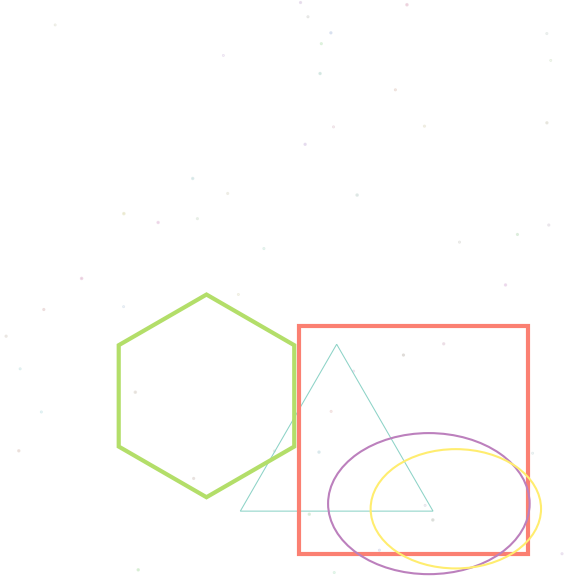[{"shape": "triangle", "thickness": 0.5, "radius": 0.96, "center": [0.583, 0.21]}, {"shape": "square", "thickness": 2, "radius": 0.99, "center": [0.716, 0.237]}, {"shape": "hexagon", "thickness": 2, "radius": 0.88, "center": [0.358, 0.314]}, {"shape": "oval", "thickness": 1, "radius": 0.87, "center": [0.743, 0.127]}, {"shape": "oval", "thickness": 1, "radius": 0.74, "center": [0.789, 0.118]}]